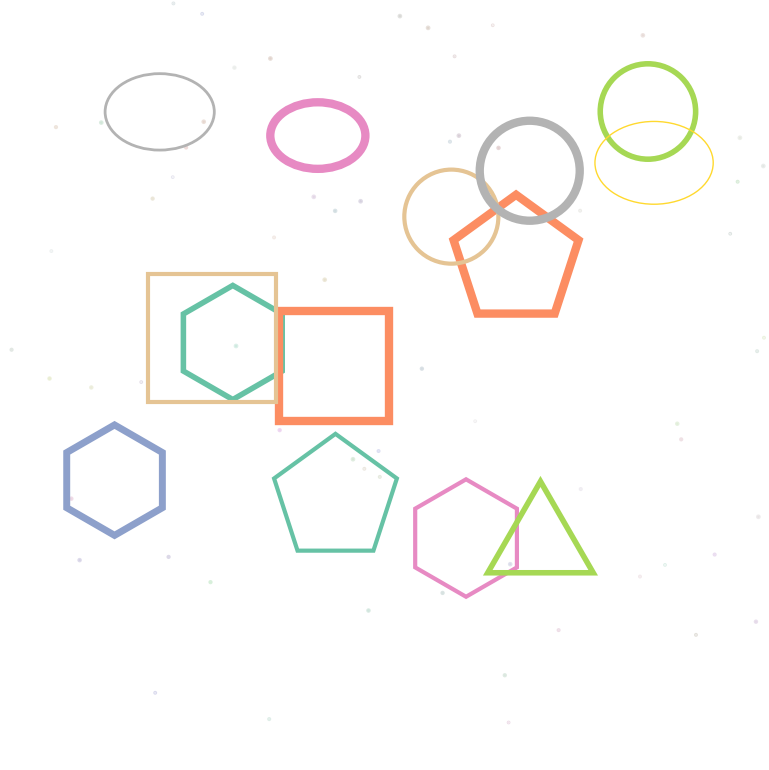[{"shape": "pentagon", "thickness": 1.5, "radius": 0.42, "center": [0.436, 0.353]}, {"shape": "hexagon", "thickness": 2, "radius": 0.37, "center": [0.302, 0.555]}, {"shape": "square", "thickness": 3, "radius": 0.36, "center": [0.434, 0.525]}, {"shape": "pentagon", "thickness": 3, "radius": 0.43, "center": [0.67, 0.662]}, {"shape": "hexagon", "thickness": 2.5, "radius": 0.36, "center": [0.149, 0.376]}, {"shape": "hexagon", "thickness": 1.5, "radius": 0.38, "center": [0.605, 0.301]}, {"shape": "oval", "thickness": 3, "radius": 0.31, "center": [0.413, 0.824]}, {"shape": "triangle", "thickness": 2, "radius": 0.4, "center": [0.702, 0.296]}, {"shape": "circle", "thickness": 2, "radius": 0.31, "center": [0.841, 0.855]}, {"shape": "oval", "thickness": 0.5, "radius": 0.38, "center": [0.849, 0.789]}, {"shape": "circle", "thickness": 1.5, "radius": 0.31, "center": [0.586, 0.719]}, {"shape": "square", "thickness": 1.5, "radius": 0.42, "center": [0.275, 0.562]}, {"shape": "oval", "thickness": 1, "radius": 0.35, "center": [0.207, 0.855]}, {"shape": "circle", "thickness": 3, "radius": 0.32, "center": [0.688, 0.778]}]